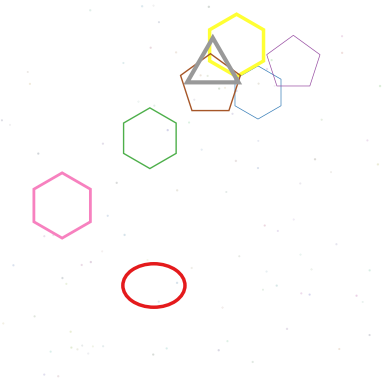[{"shape": "oval", "thickness": 2.5, "radius": 0.4, "center": [0.4, 0.258]}, {"shape": "hexagon", "thickness": 0.5, "radius": 0.35, "center": [0.67, 0.76]}, {"shape": "hexagon", "thickness": 1, "radius": 0.39, "center": [0.389, 0.641]}, {"shape": "pentagon", "thickness": 0.5, "radius": 0.36, "center": [0.762, 0.836]}, {"shape": "hexagon", "thickness": 2.5, "radius": 0.4, "center": [0.614, 0.882]}, {"shape": "pentagon", "thickness": 1, "radius": 0.41, "center": [0.547, 0.779]}, {"shape": "hexagon", "thickness": 2, "radius": 0.42, "center": [0.161, 0.466]}, {"shape": "triangle", "thickness": 3, "radius": 0.39, "center": [0.553, 0.825]}]